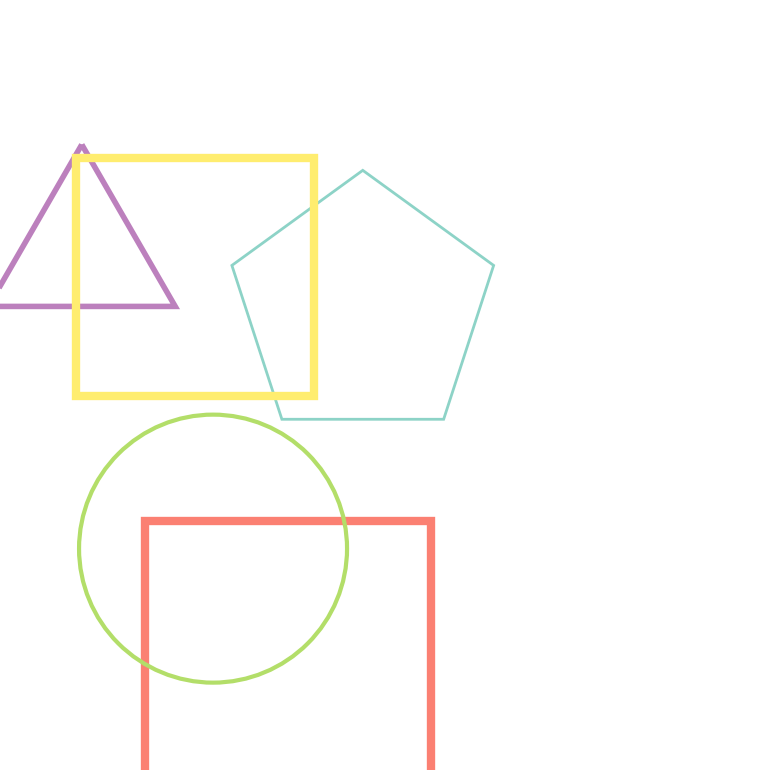[{"shape": "pentagon", "thickness": 1, "radius": 0.89, "center": [0.471, 0.6]}, {"shape": "square", "thickness": 3, "radius": 0.93, "center": [0.374, 0.138]}, {"shape": "circle", "thickness": 1.5, "radius": 0.87, "center": [0.277, 0.287]}, {"shape": "triangle", "thickness": 2, "radius": 0.7, "center": [0.106, 0.672]}, {"shape": "square", "thickness": 3, "radius": 0.77, "center": [0.253, 0.64]}]